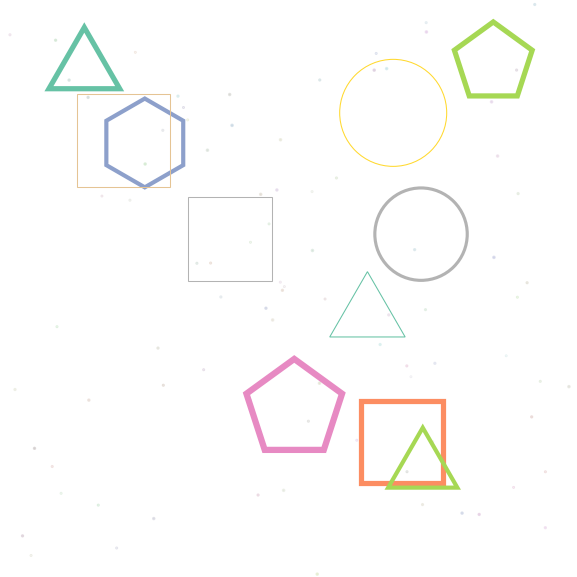[{"shape": "triangle", "thickness": 0.5, "radius": 0.38, "center": [0.636, 0.453]}, {"shape": "triangle", "thickness": 2.5, "radius": 0.35, "center": [0.146, 0.881]}, {"shape": "square", "thickness": 2.5, "radius": 0.35, "center": [0.695, 0.233]}, {"shape": "hexagon", "thickness": 2, "radius": 0.38, "center": [0.251, 0.752]}, {"shape": "pentagon", "thickness": 3, "radius": 0.44, "center": [0.51, 0.291]}, {"shape": "pentagon", "thickness": 2.5, "radius": 0.35, "center": [0.854, 0.89]}, {"shape": "triangle", "thickness": 2, "radius": 0.35, "center": [0.732, 0.189]}, {"shape": "circle", "thickness": 0.5, "radius": 0.46, "center": [0.681, 0.804]}, {"shape": "square", "thickness": 0.5, "radius": 0.4, "center": [0.214, 0.756]}, {"shape": "circle", "thickness": 1.5, "radius": 0.4, "center": [0.729, 0.594]}, {"shape": "square", "thickness": 0.5, "radius": 0.36, "center": [0.398, 0.585]}]